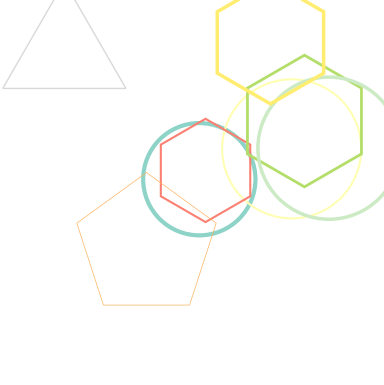[{"shape": "circle", "thickness": 3, "radius": 0.73, "center": [0.518, 0.535]}, {"shape": "circle", "thickness": 1.5, "radius": 0.9, "center": [0.758, 0.613]}, {"shape": "hexagon", "thickness": 1.5, "radius": 0.67, "center": [0.534, 0.557]}, {"shape": "pentagon", "thickness": 0.5, "radius": 0.95, "center": [0.381, 0.362]}, {"shape": "hexagon", "thickness": 2, "radius": 0.85, "center": [0.791, 0.686]}, {"shape": "triangle", "thickness": 1, "radius": 0.92, "center": [0.167, 0.863]}, {"shape": "circle", "thickness": 2.5, "radius": 0.92, "center": [0.854, 0.615]}, {"shape": "hexagon", "thickness": 2.5, "radius": 0.8, "center": [0.703, 0.89]}]